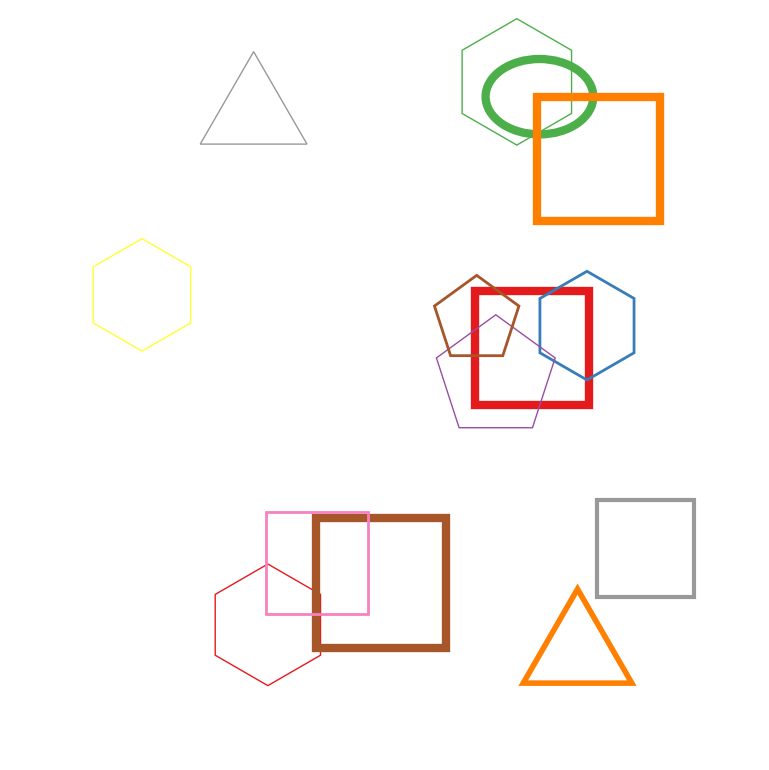[{"shape": "square", "thickness": 3, "radius": 0.37, "center": [0.691, 0.548]}, {"shape": "hexagon", "thickness": 0.5, "radius": 0.39, "center": [0.348, 0.189]}, {"shape": "hexagon", "thickness": 1, "radius": 0.35, "center": [0.762, 0.577]}, {"shape": "oval", "thickness": 3, "radius": 0.35, "center": [0.701, 0.874]}, {"shape": "hexagon", "thickness": 0.5, "radius": 0.41, "center": [0.671, 0.894]}, {"shape": "pentagon", "thickness": 0.5, "radius": 0.41, "center": [0.644, 0.51]}, {"shape": "triangle", "thickness": 2, "radius": 0.41, "center": [0.75, 0.154]}, {"shape": "square", "thickness": 3, "radius": 0.4, "center": [0.778, 0.794]}, {"shape": "hexagon", "thickness": 0.5, "radius": 0.37, "center": [0.184, 0.617]}, {"shape": "pentagon", "thickness": 1, "radius": 0.29, "center": [0.619, 0.585]}, {"shape": "square", "thickness": 3, "radius": 0.42, "center": [0.495, 0.243]}, {"shape": "square", "thickness": 1, "radius": 0.33, "center": [0.412, 0.269]}, {"shape": "square", "thickness": 1.5, "radius": 0.32, "center": [0.838, 0.288]}, {"shape": "triangle", "thickness": 0.5, "radius": 0.4, "center": [0.329, 0.853]}]